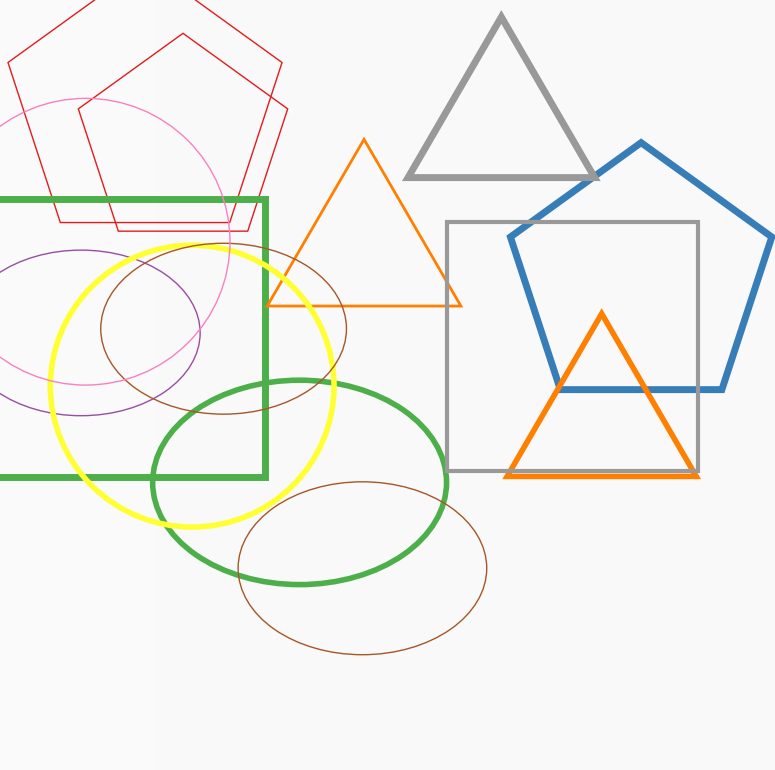[{"shape": "pentagon", "thickness": 0.5, "radius": 0.93, "center": [0.187, 0.861]}, {"shape": "pentagon", "thickness": 0.5, "radius": 0.71, "center": [0.236, 0.815]}, {"shape": "pentagon", "thickness": 2.5, "radius": 0.89, "center": [0.827, 0.637]}, {"shape": "square", "thickness": 2.5, "radius": 0.9, "center": [0.161, 0.562]}, {"shape": "oval", "thickness": 2, "radius": 0.95, "center": [0.387, 0.374]}, {"shape": "oval", "thickness": 0.5, "radius": 0.77, "center": [0.105, 0.568]}, {"shape": "triangle", "thickness": 1, "radius": 0.72, "center": [0.47, 0.675]}, {"shape": "triangle", "thickness": 2, "radius": 0.7, "center": [0.776, 0.452]}, {"shape": "circle", "thickness": 2, "radius": 0.92, "center": [0.248, 0.499]}, {"shape": "oval", "thickness": 0.5, "radius": 0.79, "center": [0.289, 0.573]}, {"shape": "oval", "thickness": 0.5, "radius": 0.8, "center": [0.468, 0.262]}, {"shape": "circle", "thickness": 0.5, "radius": 0.93, "center": [0.111, 0.686]}, {"shape": "square", "thickness": 1.5, "radius": 0.81, "center": [0.739, 0.55]}, {"shape": "triangle", "thickness": 2.5, "radius": 0.7, "center": [0.647, 0.839]}]